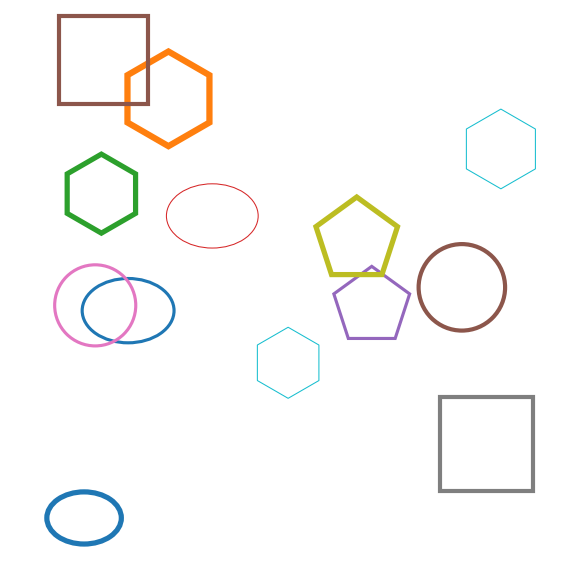[{"shape": "oval", "thickness": 1.5, "radius": 0.4, "center": [0.222, 0.461]}, {"shape": "oval", "thickness": 2.5, "radius": 0.32, "center": [0.146, 0.102]}, {"shape": "hexagon", "thickness": 3, "radius": 0.41, "center": [0.292, 0.828]}, {"shape": "hexagon", "thickness": 2.5, "radius": 0.34, "center": [0.176, 0.664]}, {"shape": "oval", "thickness": 0.5, "radius": 0.4, "center": [0.368, 0.625]}, {"shape": "pentagon", "thickness": 1.5, "radius": 0.35, "center": [0.644, 0.469]}, {"shape": "square", "thickness": 2, "radius": 0.38, "center": [0.18, 0.895]}, {"shape": "circle", "thickness": 2, "radius": 0.37, "center": [0.8, 0.502]}, {"shape": "circle", "thickness": 1.5, "radius": 0.35, "center": [0.165, 0.47]}, {"shape": "square", "thickness": 2, "radius": 0.4, "center": [0.843, 0.23]}, {"shape": "pentagon", "thickness": 2.5, "radius": 0.37, "center": [0.618, 0.584]}, {"shape": "hexagon", "thickness": 0.5, "radius": 0.31, "center": [0.499, 0.371]}, {"shape": "hexagon", "thickness": 0.5, "radius": 0.35, "center": [0.867, 0.741]}]